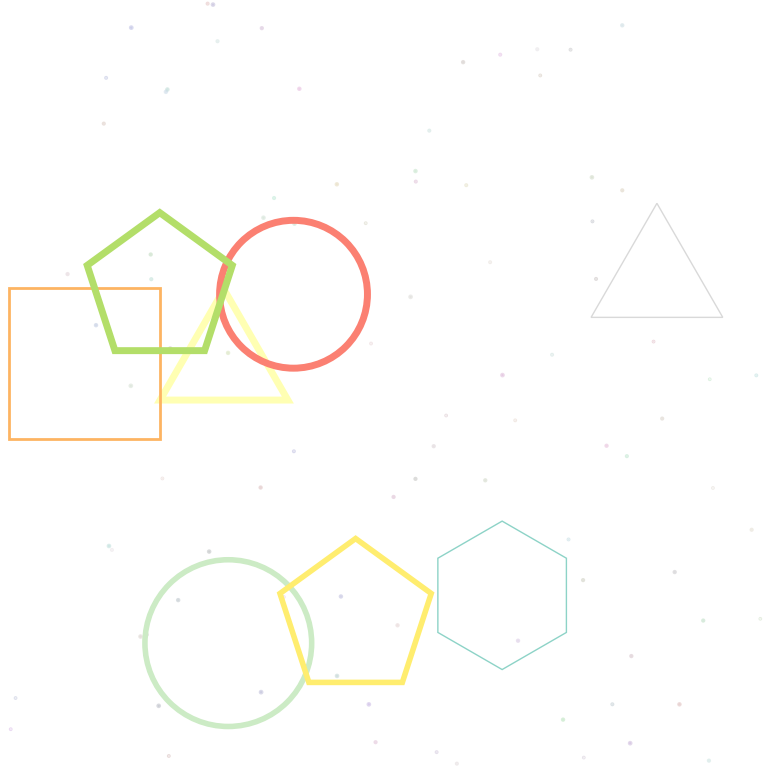[{"shape": "hexagon", "thickness": 0.5, "radius": 0.48, "center": [0.652, 0.227]}, {"shape": "triangle", "thickness": 2.5, "radius": 0.48, "center": [0.291, 0.528]}, {"shape": "circle", "thickness": 2.5, "radius": 0.48, "center": [0.381, 0.618]}, {"shape": "square", "thickness": 1, "radius": 0.49, "center": [0.11, 0.528]}, {"shape": "pentagon", "thickness": 2.5, "radius": 0.5, "center": [0.207, 0.625]}, {"shape": "triangle", "thickness": 0.5, "radius": 0.49, "center": [0.853, 0.637]}, {"shape": "circle", "thickness": 2, "radius": 0.54, "center": [0.296, 0.165]}, {"shape": "pentagon", "thickness": 2, "radius": 0.52, "center": [0.462, 0.197]}]